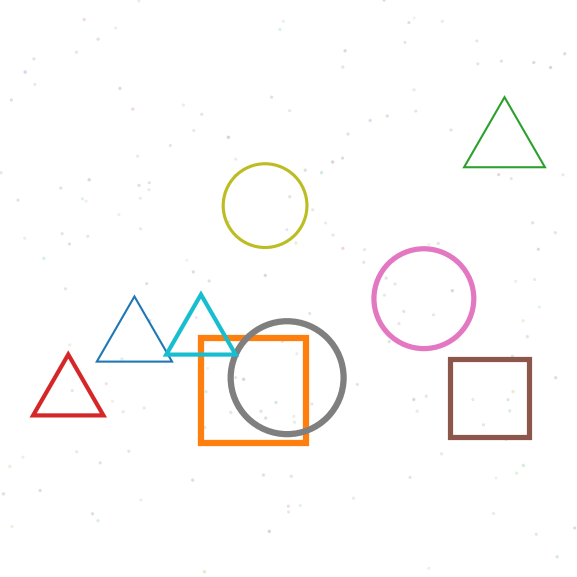[{"shape": "triangle", "thickness": 1, "radius": 0.38, "center": [0.233, 0.411]}, {"shape": "square", "thickness": 3, "radius": 0.46, "center": [0.439, 0.323]}, {"shape": "triangle", "thickness": 1, "radius": 0.4, "center": [0.874, 0.75]}, {"shape": "triangle", "thickness": 2, "radius": 0.35, "center": [0.118, 0.315]}, {"shape": "square", "thickness": 2.5, "radius": 0.34, "center": [0.848, 0.31]}, {"shape": "circle", "thickness": 2.5, "radius": 0.43, "center": [0.734, 0.482]}, {"shape": "circle", "thickness": 3, "radius": 0.49, "center": [0.497, 0.345]}, {"shape": "circle", "thickness": 1.5, "radius": 0.36, "center": [0.459, 0.643]}, {"shape": "triangle", "thickness": 2, "radius": 0.35, "center": [0.348, 0.42]}]